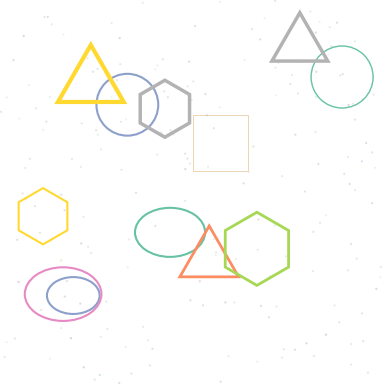[{"shape": "oval", "thickness": 1.5, "radius": 0.46, "center": [0.442, 0.396]}, {"shape": "circle", "thickness": 1, "radius": 0.4, "center": [0.889, 0.8]}, {"shape": "triangle", "thickness": 2, "radius": 0.44, "center": [0.543, 0.325]}, {"shape": "circle", "thickness": 1.5, "radius": 0.4, "center": [0.331, 0.728]}, {"shape": "oval", "thickness": 1.5, "radius": 0.34, "center": [0.19, 0.232]}, {"shape": "oval", "thickness": 1.5, "radius": 0.5, "center": [0.164, 0.236]}, {"shape": "hexagon", "thickness": 2, "radius": 0.48, "center": [0.667, 0.354]}, {"shape": "triangle", "thickness": 3, "radius": 0.49, "center": [0.236, 0.784]}, {"shape": "hexagon", "thickness": 1.5, "radius": 0.37, "center": [0.112, 0.438]}, {"shape": "square", "thickness": 0.5, "radius": 0.36, "center": [0.573, 0.628]}, {"shape": "hexagon", "thickness": 2.5, "radius": 0.37, "center": [0.428, 0.718]}, {"shape": "triangle", "thickness": 2.5, "radius": 0.42, "center": [0.779, 0.883]}]